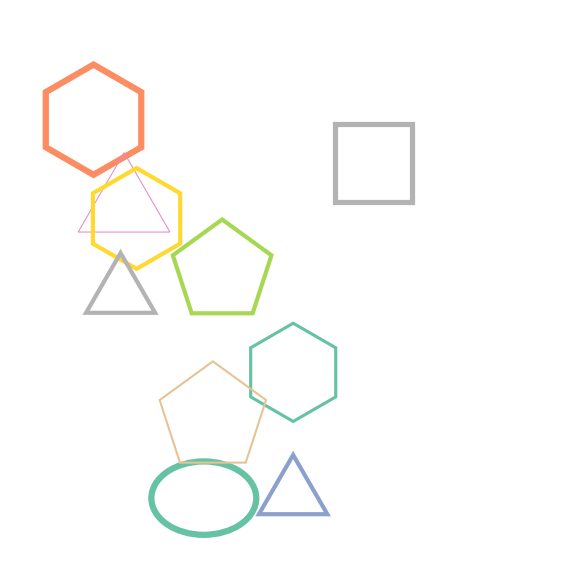[{"shape": "hexagon", "thickness": 1.5, "radius": 0.43, "center": [0.508, 0.354]}, {"shape": "oval", "thickness": 3, "radius": 0.45, "center": [0.353, 0.137]}, {"shape": "hexagon", "thickness": 3, "radius": 0.48, "center": [0.162, 0.792]}, {"shape": "triangle", "thickness": 2, "radius": 0.34, "center": [0.508, 0.143]}, {"shape": "triangle", "thickness": 0.5, "radius": 0.46, "center": [0.215, 0.643]}, {"shape": "pentagon", "thickness": 2, "radius": 0.45, "center": [0.385, 0.529]}, {"shape": "hexagon", "thickness": 2, "radius": 0.44, "center": [0.236, 0.621]}, {"shape": "pentagon", "thickness": 1, "radius": 0.48, "center": [0.369, 0.276]}, {"shape": "triangle", "thickness": 2, "radius": 0.35, "center": [0.209, 0.492]}, {"shape": "square", "thickness": 2.5, "radius": 0.34, "center": [0.647, 0.717]}]